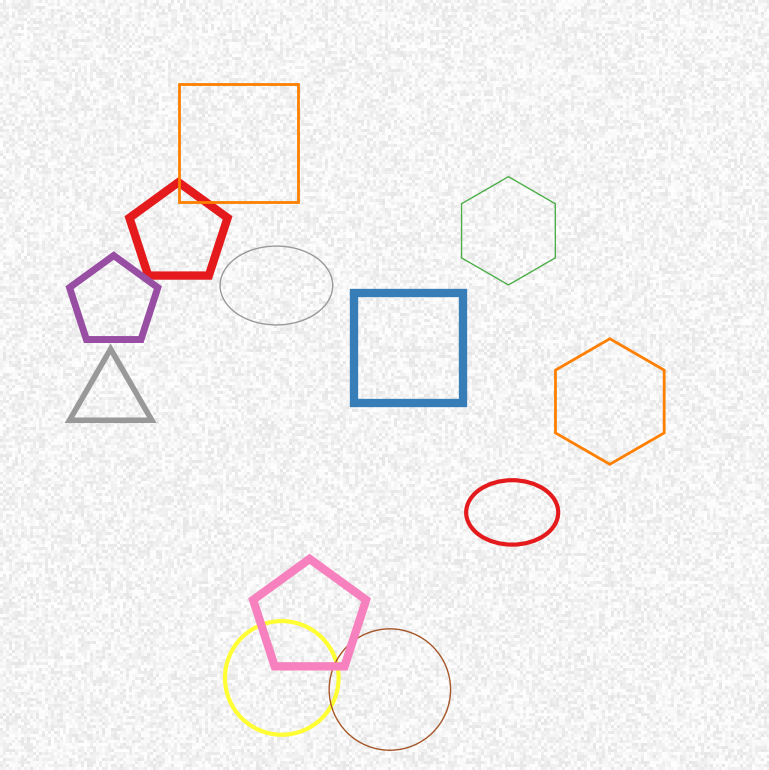[{"shape": "oval", "thickness": 1.5, "radius": 0.3, "center": [0.665, 0.335]}, {"shape": "pentagon", "thickness": 3, "radius": 0.34, "center": [0.232, 0.696]}, {"shape": "square", "thickness": 3, "radius": 0.36, "center": [0.531, 0.548]}, {"shape": "hexagon", "thickness": 0.5, "radius": 0.35, "center": [0.66, 0.7]}, {"shape": "pentagon", "thickness": 2.5, "radius": 0.3, "center": [0.148, 0.608]}, {"shape": "hexagon", "thickness": 1, "radius": 0.41, "center": [0.792, 0.479]}, {"shape": "square", "thickness": 1, "radius": 0.38, "center": [0.31, 0.814]}, {"shape": "circle", "thickness": 1.5, "radius": 0.37, "center": [0.366, 0.12]}, {"shape": "circle", "thickness": 0.5, "radius": 0.39, "center": [0.506, 0.104]}, {"shape": "pentagon", "thickness": 3, "radius": 0.39, "center": [0.402, 0.197]}, {"shape": "oval", "thickness": 0.5, "radius": 0.37, "center": [0.359, 0.629]}, {"shape": "triangle", "thickness": 2, "radius": 0.31, "center": [0.144, 0.485]}]